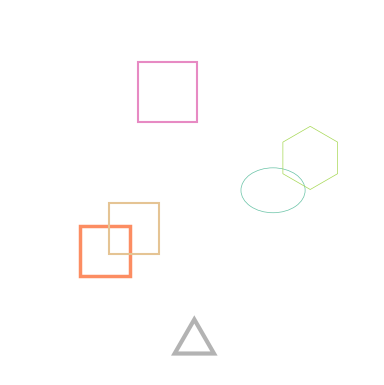[{"shape": "oval", "thickness": 0.5, "radius": 0.42, "center": [0.709, 0.506]}, {"shape": "square", "thickness": 2.5, "radius": 0.33, "center": [0.272, 0.348]}, {"shape": "square", "thickness": 1.5, "radius": 0.39, "center": [0.435, 0.761]}, {"shape": "hexagon", "thickness": 0.5, "radius": 0.41, "center": [0.806, 0.59]}, {"shape": "square", "thickness": 1.5, "radius": 0.33, "center": [0.348, 0.407]}, {"shape": "triangle", "thickness": 3, "radius": 0.3, "center": [0.505, 0.111]}]